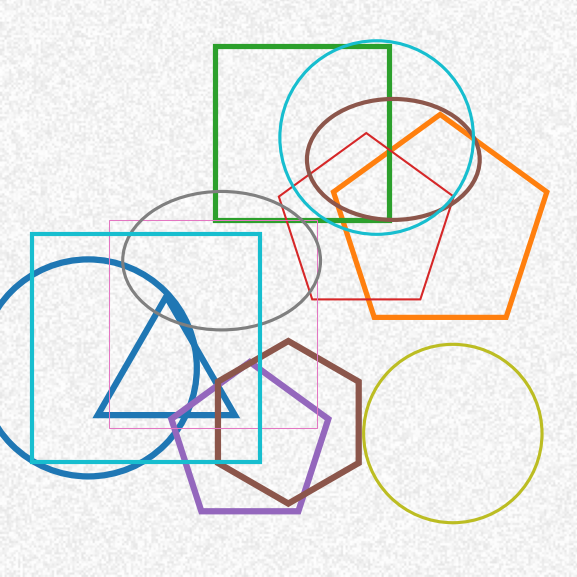[{"shape": "triangle", "thickness": 3, "radius": 0.69, "center": [0.288, 0.349]}, {"shape": "circle", "thickness": 3, "radius": 0.94, "center": [0.153, 0.362]}, {"shape": "pentagon", "thickness": 2.5, "radius": 0.97, "center": [0.762, 0.607]}, {"shape": "square", "thickness": 2.5, "radius": 0.75, "center": [0.522, 0.769]}, {"shape": "pentagon", "thickness": 1, "radius": 0.8, "center": [0.634, 0.61]}, {"shape": "pentagon", "thickness": 3, "radius": 0.71, "center": [0.433, 0.229]}, {"shape": "hexagon", "thickness": 3, "radius": 0.7, "center": [0.499, 0.268]}, {"shape": "oval", "thickness": 2, "radius": 0.75, "center": [0.681, 0.723]}, {"shape": "square", "thickness": 0.5, "radius": 0.9, "center": [0.369, 0.439]}, {"shape": "oval", "thickness": 1.5, "radius": 0.86, "center": [0.384, 0.548]}, {"shape": "circle", "thickness": 1.5, "radius": 0.77, "center": [0.784, 0.248]}, {"shape": "circle", "thickness": 1.5, "radius": 0.84, "center": [0.652, 0.761]}, {"shape": "square", "thickness": 2, "radius": 0.99, "center": [0.253, 0.397]}]